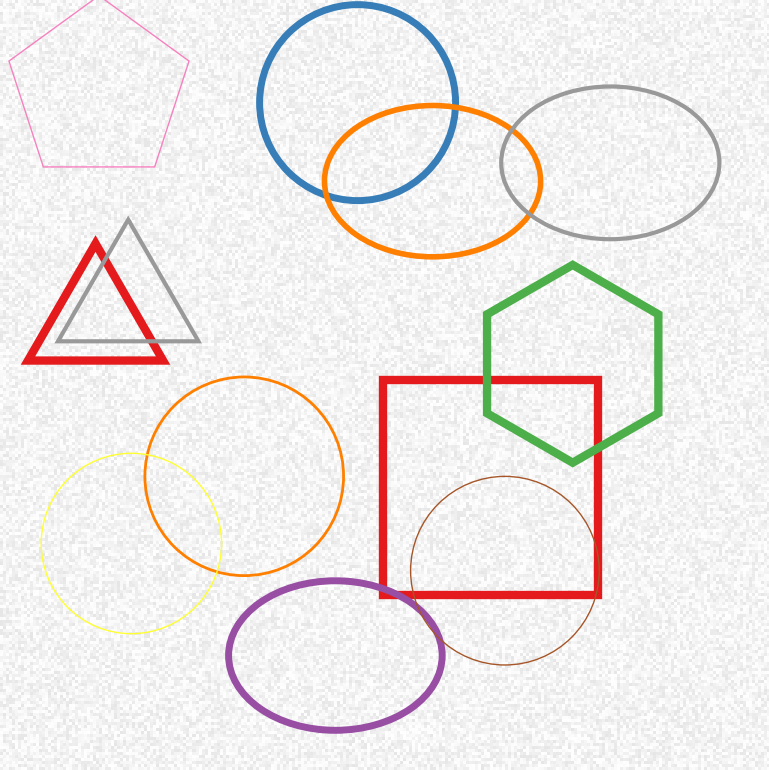[{"shape": "triangle", "thickness": 3, "radius": 0.51, "center": [0.124, 0.582]}, {"shape": "square", "thickness": 3, "radius": 0.7, "center": [0.637, 0.367]}, {"shape": "circle", "thickness": 2.5, "radius": 0.64, "center": [0.464, 0.867]}, {"shape": "hexagon", "thickness": 3, "radius": 0.64, "center": [0.744, 0.528]}, {"shape": "oval", "thickness": 2.5, "radius": 0.69, "center": [0.436, 0.149]}, {"shape": "circle", "thickness": 1, "radius": 0.65, "center": [0.317, 0.381]}, {"shape": "oval", "thickness": 2, "radius": 0.7, "center": [0.562, 0.765]}, {"shape": "circle", "thickness": 0.5, "radius": 0.59, "center": [0.171, 0.294]}, {"shape": "circle", "thickness": 0.5, "radius": 0.61, "center": [0.656, 0.259]}, {"shape": "pentagon", "thickness": 0.5, "radius": 0.61, "center": [0.129, 0.883]}, {"shape": "oval", "thickness": 1.5, "radius": 0.71, "center": [0.793, 0.788]}, {"shape": "triangle", "thickness": 1.5, "radius": 0.53, "center": [0.167, 0.609]}]